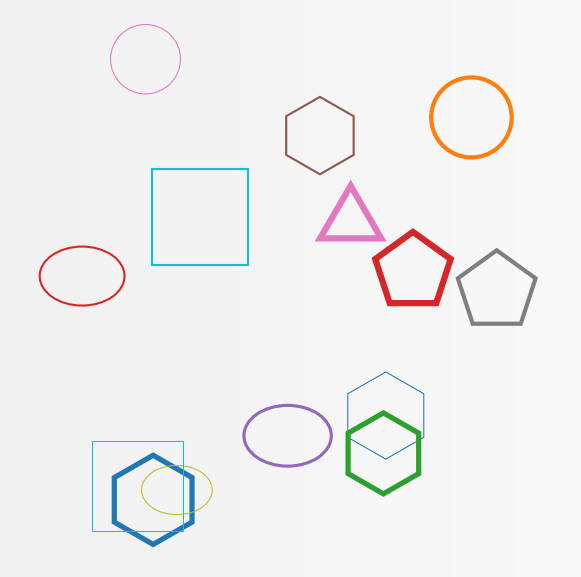[{"shape": "hexagon", "thickness": 0.5, "radius": 0.38, "center": [0.664, 0.28]}, {"shape": "hexagon", "thickness": 2.5, "radius": 0.39, "center": [0.263, 0.134]}, {"shape": "circle", "thickness": 2, "radius": 0.35, "center": [0.811, 0.796]}, {"shape": "hexagon", "thickness": 2.5, "radius": 0.35, "center": [0.66, 0.214]}, {"shape": "oval", "thickness": 1, "radius": 0.36, "center": [0.141, 0.521]}, {"shape": "pentagon", "thickness": 3, "radius": 0.34, "center": [0.71, 0.529]}, {"shape": "oval", "thickness": 1.5, "radius": 0.38, "center": [0.495, 0.245]}, {"shape": "hexagon", "thickness": 1, "radius": 0.33, "center": [0.55, 0.764]}, {"shape": "triangle", "thickness": 3, "radius": 0.3, "center": [0.603, 0.617]}, {"shape": "circle", "thickness": 0.5, "radius": 0.3, "center": [0.25, 0.897]}, {"shape": "pentagon", "thickness": 2, "radius": 0.35, "center": [0.855, 0.495]}, {"shape": "oval", "thickness": 0.5, "radius": 0.3, "center": [0.304, 0.151]}, {"shape": "square", "thickness": 1, "radius": 0.42, "center": [0.344, 0.624]}, {"shape": "square", "thickness": 0.5, "radius": 0.39, "center": [0.236, 0.158]}]